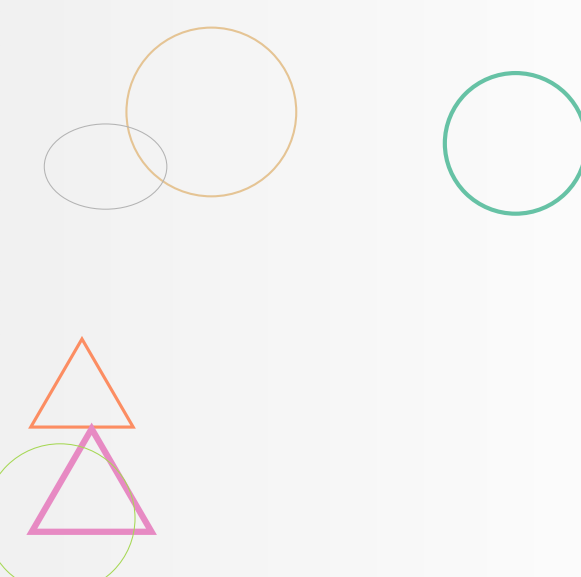[{"shape": "circle", "thickness": 2, "radius": 0.61, "center": [0.887, 0.751]}, {"shape": "triangle", "thickness": 1.5, "radius": 0.51, "center": [0.141, 0.31]}, {"shape": "triangle", "thickness": 3, "radius": 0.59, "center": [0.158, 0.138]}, {"shape": "circle", "thickness": 0.5, "radius": 0.64, "center": [0.103, 0.102]}, {"shape": "circle", "thickness": 1, "radius": 0.73, "center": [0.364, 0.805]}, {"shape": "oval", "thickness": 0.5, "radius": 0.53, "center": [0.182, 0.711]}]